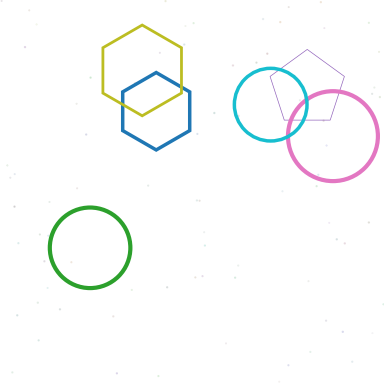[{"shape": "hexagon", "thickness": 2.5, "radius": 0.5, "center": [0.406, 0.711]}, {"shape": "circle", "thickness": 3, "radius": 0.52, "center": [0.234, 0.356]}, {"shape": "pentagon", "thickness": 0.5, "radius": 0.51, "center": [0.798, 0.77]}, {"shape": "circle", "thickness": 3, "radius": 0.58, "center": [0.865, 0.646]}, {"shape": "hexagon", "thickness": 2, "radius": 0.59, "center": [0.369, 0.817]}, {"shape": "circle", "thickness": 2.5, "radius": 0.47, "center": [0.703, 0.728]}]